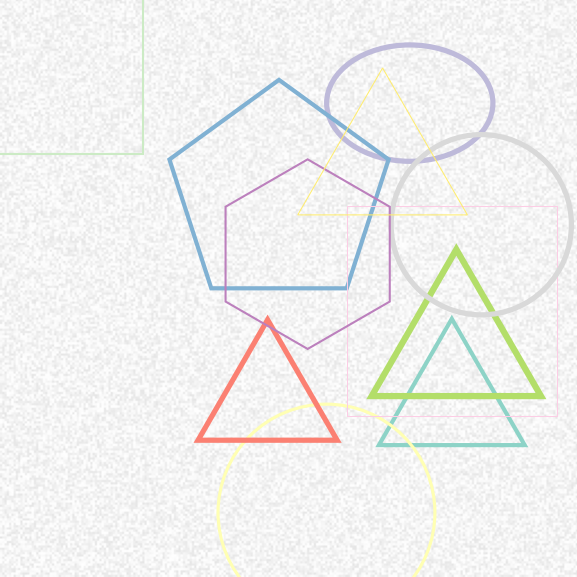[{"shape": "triangle", "thickness": 2, "radius": 0.73, "center": [0.782, 0.301]}, {"shape": "circle", "thickness": 1.5, "radius": 0.94, "center": [0.565, 0.112]}, {"shape": "oval", "thickness": 2.5, "radius": 0.72, "center": [0.71, 0.821]}, {"shape": "triangle", "thickness": 2.5, "radius": 0.7, "center": [0.463, 0.306]}, {"shape": "pentagon", "thickness": 2, "radius": 1.0, "center": [0.483, 0.661]}, {"shape": "triangle", "thickness": 3, "radius": 0.85, "center": [0.79, 0.398]}, {"shape": "square", "thickness": 0.5, "radius": 0.91, "center": [0.783, 0.461]}, {"shape": "circle", "thickness": 2.5, "radius": 0.78, "center": [0.833, 0.61]}, {"shape": "hexagon", "thickness": 1, "radius": 0.82, "center": [0.533, 0.559]}, {"shape": "square", "thickness": 1, "radius": 0.71, "center": [0.106, 0.874]}, {"shape": "triangle", "thickness": 0.5, "radius": 0.85, "center": [0.662, 0.712]}]